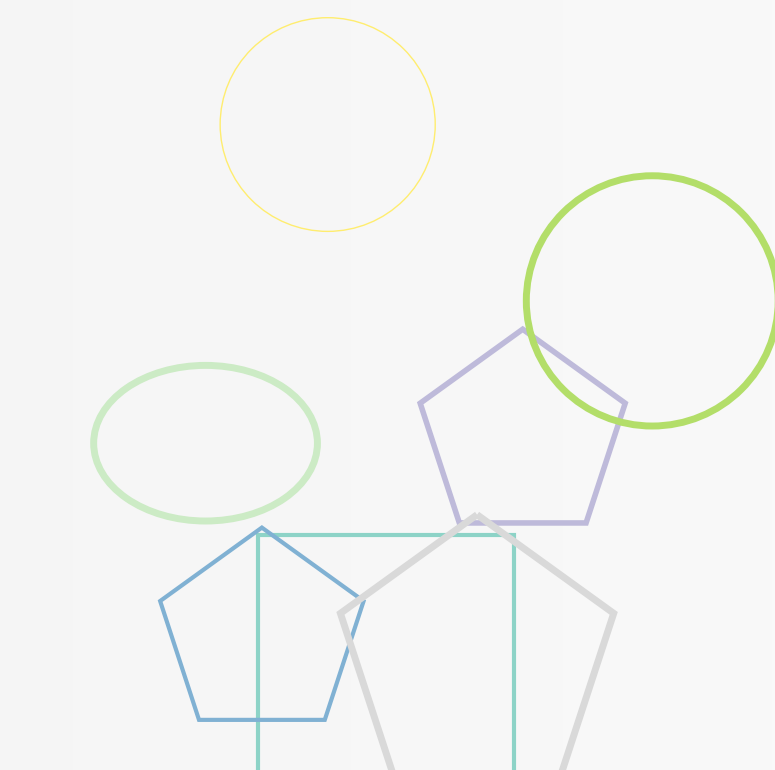[{"shape": "square", "thickness": 1.5, "radius": 0.83, "center": [0.498, 0.14]}, {"shape": "pentagon", "thickness": 2, "radius": 0.7, "center": [0.674, 0.433]}, {"shape": "pentagon", "thickness": 1.5, "radius": 0.69, "center": [0.338, 0.177]}, {"shape": "circle", "thickness": 2.5, "radius": 0.81, "center": [0.842, 0.609]}, {"shape": "pentagon", "thickness": 2.5, "radius": 0.93, "center": [0.616, 0.146]}, {"shape": "oval", "thickness": 2.5, "radius": 0.72, "center": [0.265, 0.424]}, {"shape": "circle", "thickness": 0.5, "radius": 0.69, "center": [0.423, 0.838]}]